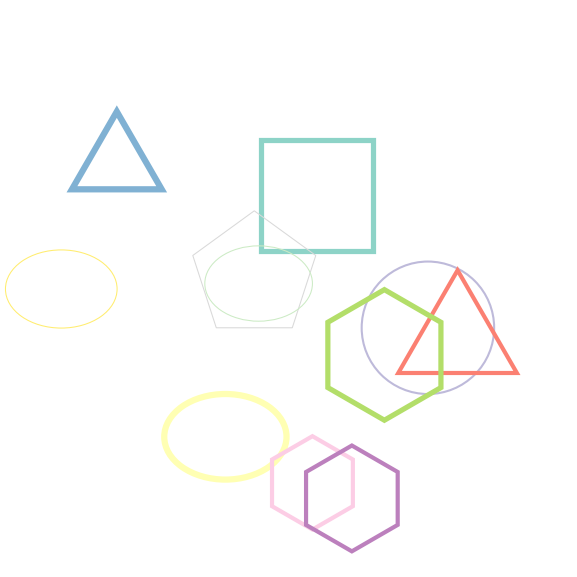[{"shape": "square", "thickness": 2.5, "radius": 0.48, "center": [0.549, 0.661]}, {"shape": "oval", "thickness": 3, "radius": 0.53, "center": [0.39, 0.243]}, {"shape": "circle", "thickness": 1, "radius": 0.57, "center": [0.741, 0.432]}, {"shape": "triangle", "thickness": 2, "radius": 0.59, "center": [0.792, 0.413]}, {"shape": "triangle", "thickness": 3, "radius": 0.45, "center": [0.202, 0.716]}, {"shape": "hexagon", "thickness": 2.5, "radius": 0.57, "center": [0.666, 0.385]}, {"shape": "hexagon", "thickness": 2, "radius": 0.4, "center": [0.541, 0.163]}, {"shape": "pentagon", "thickness": 0.5, "radius": 0.56, "center": [0.44, 0.522]}, {"shape": "hexagon", "thickness": 2, "radius": 0.46, "center": [0.609, 0.136]}, {"shape": "oval", "thickness": 0.5, "radius": 0.47, "center": [0.448, 0.508]}, {"shape": "oval", "thickness": 0.5, "radius": 0.48, "center": [0.106, 0.499]}]